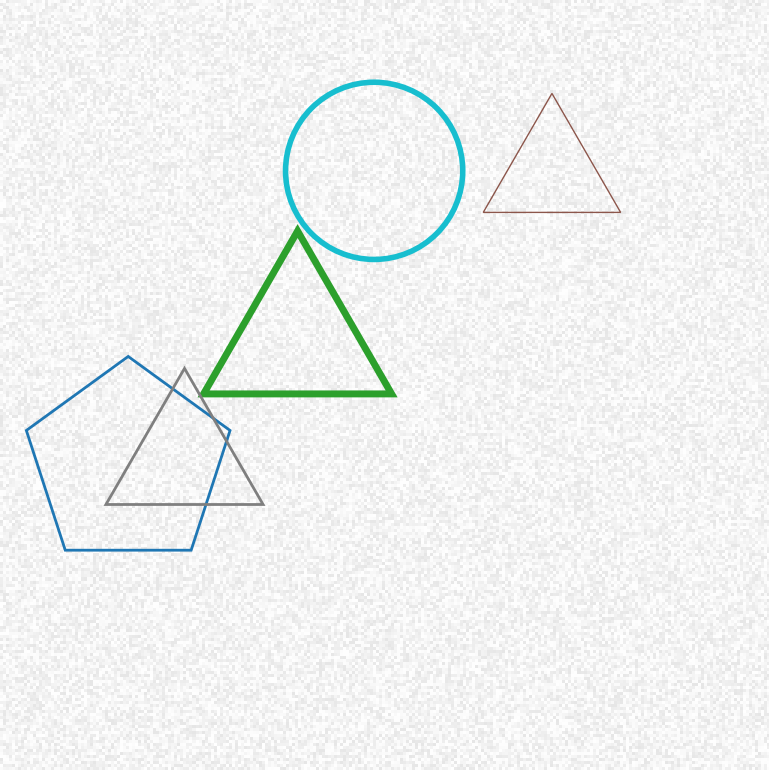[{"shape": "pentagon", "thickness": 1, "radius": 0.7, "center": [0.166, 0.398]}, {"shape": "triangle", "thickness": 2.5, "radius": 0.7, "center": [0.386, 0.559]}, {"shape": "triangle", "thickness": 0.5, "radius": 0.52, "center": [0.717, 0.776]}, {"shape": "triangle", "thickness": 1, "radius": 0.59, "center": [0.24, 0.404]}, {"shape": "circle", "thickness": 2, "radius": 0.58, "center": [0.486, 0.778]}]